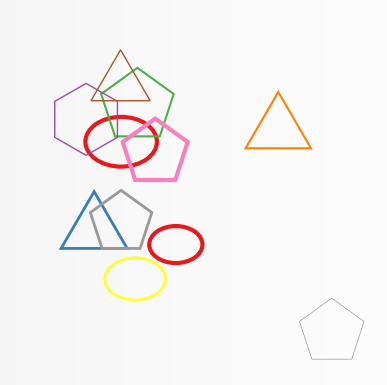[{"shape": "oval", "thickness": 3, "radius": 0.34, "center": [0.454, 0.365]}, {"shape": "oval", "thickness": 3, "radius": 0.46, "center": [0.313, 0.632]}, {"shape": "triangle", "thickness": 2, "radius": 0.49, "center": [0.243, 0.404]}, {"shape": "pentagon", "thickness": 1.5, "radius": 0.49, "center": [0.355, 0.725]}, {"shape": "hexagon", "thickness": 1, "radius": 0.47, "center": [0.222, 0.69]}, {"shape": "triangle", "thickness": 1.5, "radius": 0.49, "center": [0.718, 0.664]}, {"shape": "oval", "thickness": 2, "radius": 0.39, "center": [0.349, 0.275]}, {"shape": "triangle", "thickness": 1, "radius": 0.44, "center": [0.311, 0.782]}, {"shape": "pentagon", "thickness": 3, "radius": 0.44, "center": [0.401, 0.604]}, {"shape": "pentagon", "thickness": 2, "radius": 0.42, "center": [0.312, 0.422]}, {"shape": "pentagon", "thickness": 0.5, "radius": 0.44, "center": [0.856, 0.138]}]